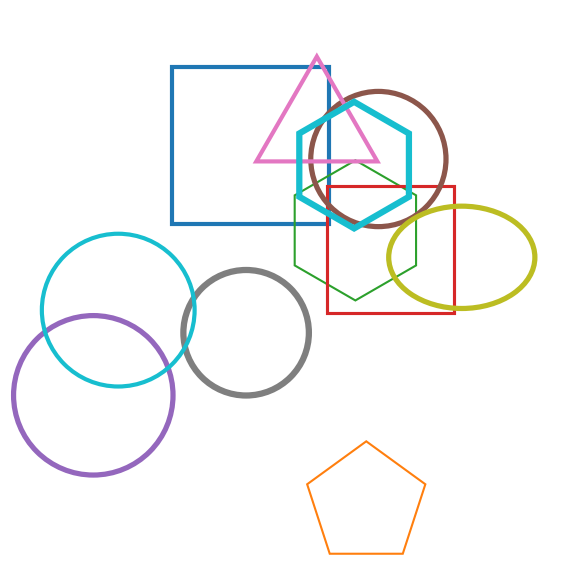[{"shape": "square", "thickness": 2, "radius": 0.68, "center": [0.434, 0.747]}, {"shape": "pentagon", "thickness": 1, "radius": 0.54, "center": [0.634, 0.127]}, {"shape": "hexagon", "thickness": 1, "radius": 0.61, "center": [0.615, 0.6]}, {"shape": "square", "thickness": 1.5, "radius": 0.55, "center": [0.677, 0.566]}, {"shape": "circle", "thickness": 2.5, "radius": 0.69, "center": [0.162, 0.315]}, {"shape": "circle", "thickness": 2.5, "radius": 0.59, "center": [0.655, 0.724]}, {"shape": "triangle", "thickness": 2, "radius": 0.61, "center": [0.549, 0.78]}, {"shape": "circle", "thickness": 3, "radius": 0.54, "center": [0.426, 0.423]}, {"shape": "oval", "thickness": 2.5, "radius": 0.63, "center": [0.8, 0.554]}, {"shape": "hexagon", "thickness": 3, "radius": 0.55, "center": [0.613, 0.713]}, {"shape": "circle", "thickness": 2, "radius": 0.66, "center": [0.205, 0.462]}]